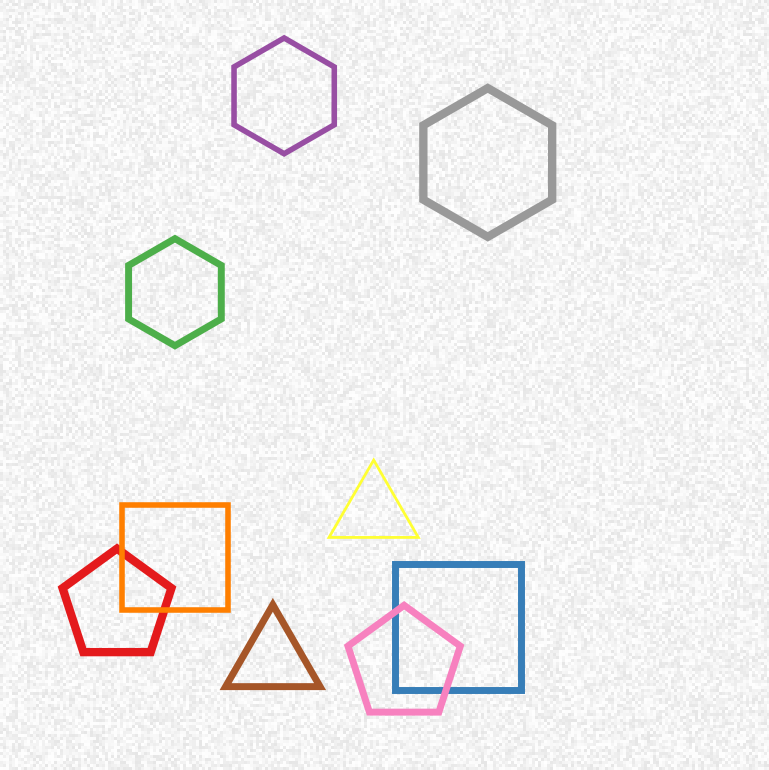[{"shape": "pentagon", "thickness": 3, "radius": 0.37, "center": [0.152, 0.213]}, {"shape": "square", "thickness": 2.5, "radius": 0.41, "center": [0.595, 0.186]}, {"shape": "hexagon", "thickness": 2.5, "radius": 0.35, "center": [0.227, 0.621]}, {"shape": "hexagon", "thickness": 2, "radius": 0.38, "center": [0.369, 0.876]}, {"shape": "square", "thickness": 2, "radius": 0.34, "center": [0.227, 0.276]}, {"shape": "triangle", "thickness": 1, "radius": 0.33, "center": [0.485, 0.336]}, {"shape": "triangle", "thickness": 2.5, "radius": 0.35, "center": [0.354, 0.144]}, {"shape": "pentagon", "thickness": 2.5, "radius": 0.38, "center": [0.525, 0.137]}, {"shape": "hexagon", "thickness": 3, "radius": 0.48, "center": [0.633, 0.789]}]